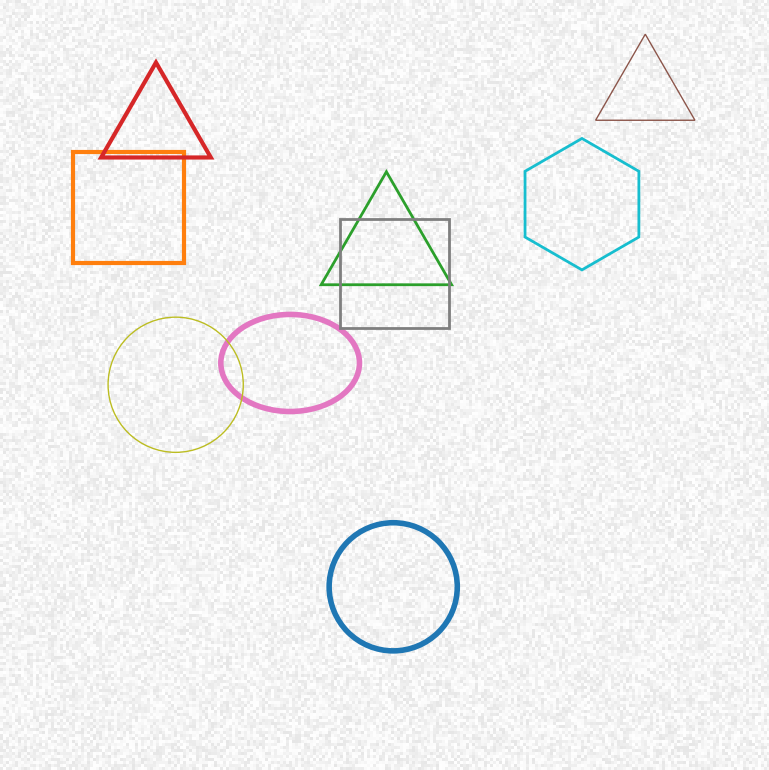[{"shape": "circle", "thickness": 2, "radius": 0.42, "center": [0.511, 0.238]}, {"shape": "square", "thickness": 1.5, "radius": 0.36, "center": [0.167, 0.731]}, {"shape": "triangle", "thickness": 1, "radius": 0.49, "center": [0.502, 0.679]}, {"shape": "triangle", "thickness": 1.5, "radius": 0.41, "center": [0.203, 0.837]}, {"shape": "triangle", "thickness": 0.5, "radius": 0.37, "center": [0.838, 0.881]}, {"shape": "oval", "thickness": 2, "radius": 0.45, "center": [0.377, 0.529]}, {"shape": "square", "thickness": 1, "radius": 0.35, "center": [0.512, 0.645]}, {"shape": "circle", "thickness": 0.5, "radius": 0.44, "center": [0.228, 0.5]}, {"shape": "hexagon", "thickness": 1, "radius": 0.43, "center": [0.756, 0.735]}]